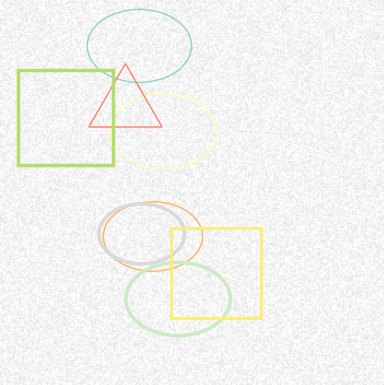[{"shape": "oval", "thickness": 1, "radius": 0.68, "center": [0.362, 0.881]}, {"shape": "oval", "thickness": 1, "radius": 0.7, "center": [0.424, 0.659]}, {"shape": "triangle", "thickness": 1, "radius": 0.55, "center": [0.326, 0.725]}, {"shape": "oval", "thickness": 1, "radius": 0.64, "center": [0.397, 0.386]}, {"shape": "square", "thickness": 2.5, "radius": 0.62, "center": [0.169, 0.694]}, {"shape": "oval", "thickness": 2.5, "radius": 0.56, "center": [0.368, 0.392]}, {"shape": "oval", "thickness": 2.5, "radius": 0.68, "center": [0.463, 0.223]}, {"shape": "square", "thickness": 2, "radius": 0.59, "center": [0.562, 0.292]}]